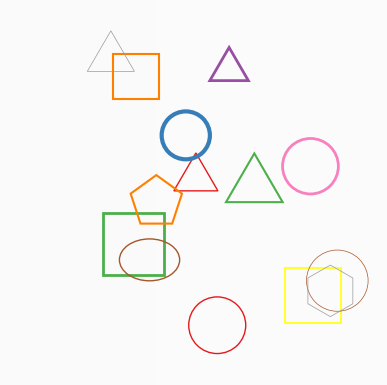[{"shape": "triangle", "thickness": 1, "radius": 0.33, "center": [0.505, 0.537]}, {"shape": "circle", "thickness": 1, "radius": 0.37, "center": [0.561, 0.155]}, {"shape": "circle", "thickness": 3, "radius": 0.31, "center": [0.479, 0.648]}, {"shape": "square", "thickness": 2, "radius": 0.4, "center": [0.344, 0.366]}, {"shape": "triangle", "thickness": 1.5, "radius": 0.42, "center": [0.656, 0.517]}, {"shape": "triangle", "thickness": 2, "radius": 0.29, "center": [0.591, 0.819]}, {"shape": "square", "thickness": 1.5, "radius": 0.29, "center": [0.351, 0.801]}, {"shape": "pentagon", "thickness": 1.5, "radius": 0.35, "center": [0.403, 0.476]}, {"shape": "square", "thickness": 1.5, "radius": 0.36, "center": [0.807, 0.233]}, {"shape": "circle", "thickness": 0.5, "radius": 0.4, "center": [0.87, 0.271]}, {"shape": "oval", "thickness": 1, "radius": 0.39, "center": [0.386, 0.325]}, {"shape": "circle", "thickness": 2, "radius": 0.36, "center": [0.801, 0.568]}, {"shape": "hexagon", "thickness": 0.5, "radius": 0.33, "center": [0.853, 0.245]}, {"shape": "triangle", "thickness": 0.5, "radius": 0.35, "center": [0.286, 0.85]}]